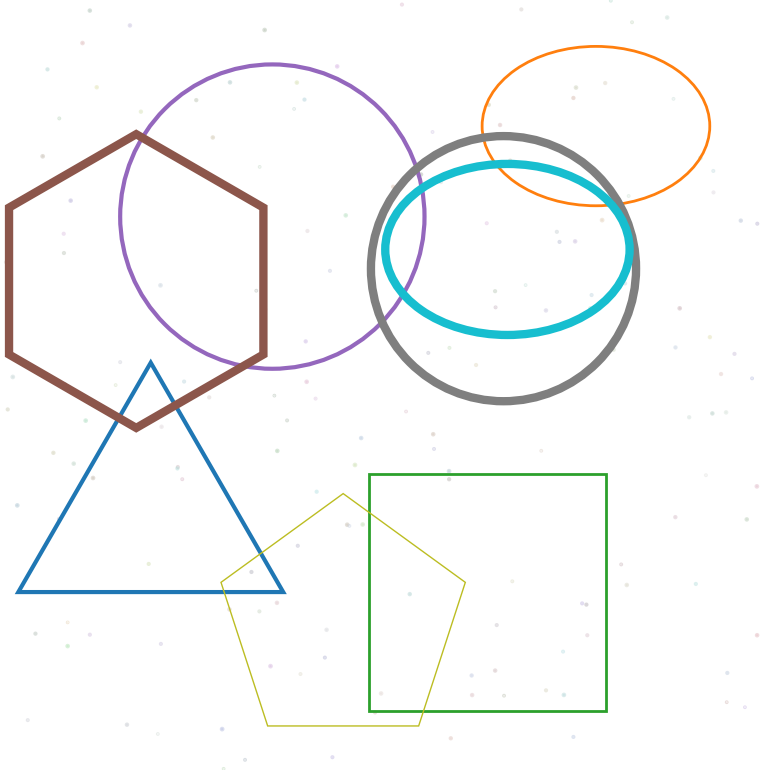[{"shape": "triangle", "thickness": 1.5, "radius": 0.99, "center": [0.196, 0.33]}, {"shape": "oval", "thickness": 1, "radius": 0.74, "center": [0.774, 0.836]}, {"shape": "square", "thickness": 1, "radius": 0.77, "center": [0.633, 0.231]}, {"shape": "circle", "thickness": 1.5, "radius": 0.99, "center": [0.354, 0.719]}, {"shape": "hexagon", "thickness": 3, "radius": 0.95, "center": [0.177, 0.635]}, {"shape": "circle", "thickness": 3, "radius": 0.86, "center": [0.654, 0.651]}, {"shape": "pentagon", "thickness": 0.5, "radius": 0.83, "center": [0.446, 0.192]}, {"shape": "oval", "thickness": 3, "radius": 0.79, "center": [0.659, 0.676]}]